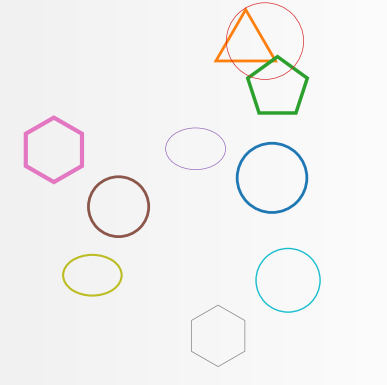[{"shape": "circle", "thickness": 2, "radius": 0.45, "center": [0.702, 0.538]}, {"shape": "triangle", "thickness": 2, "radius": 0.44, "center": [0.634, 0.886]}, {"shape": "pentagon", "thickness": 2.5, "radius": 0.4, "center": [0.716, 0.772]}, {"shape": "circle", "thickness": 0.5, "radius": 0.5, "center": [0.684, 0.893]}, {"shape": "oval", "thickness": 0.5, "radius": 0.39, "center": [0.505, 0.614]}, {"shape": "circle", "thickness": 2, "radius": 0.39, "center": [0.306, 0.463]}, {"shape": "hexagon", "thickness": 3, "radius": 0.42, "center": [0.139, 0.611]}, {"shape": "hexagon", "thickness": 0.5, "radius": 0.4, "center": [0.563, 0.128]}, {"shape": "oval", "thickness": 1.5, "radius": 0.38, "center": [0.238, 0.285]}, {"shape": "circle", "thickness": 1, "radius": 0.41, "center": [0.743, 0.272]}]